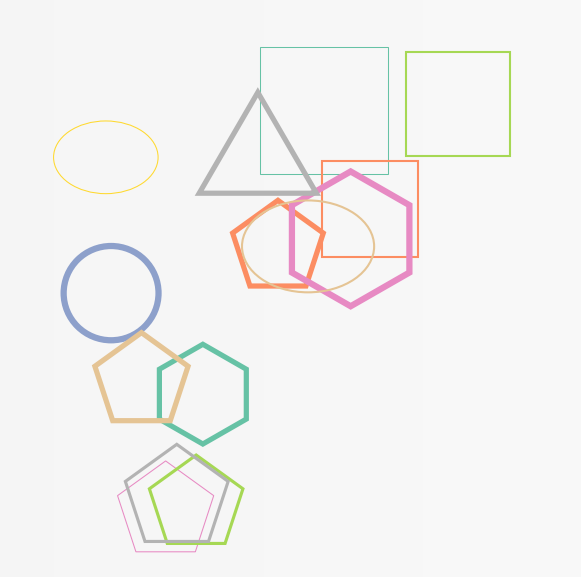[{"shape": "square", "thickness": 0.5, "radius": 0.55, "center": [0.558, 0.808]}, {"shape": "hexagon", "thickness": 2.5, "radius": 0.43, "center": [0.349, 0.317]}, {"shape": "square", "thickness": 1, "radius": 0.42, "center": [0.637, 0.637]}, {"shape": "pentagon", "thickness": 2.5, "radius": 0.41, "center": [0.478, 0.57]}, {"shape": "circle", "thickness": 3, "radius": 0.41, "center": [0.191, 0.492]}, {"shape": "pentagon", "thickness": 0.5, "radius": 0.43, "center": [0.285, 0.114]}, {"shape": "hexagon", "thickness": 3, "radius": 0.58, "center": [0.603, 0.586]}, {"shape": "pentagon", "thickness": 1.5, "radius": 0.42, "center": [0.337, 0.127]}, {"shape": "square", "thickness": 1, "radius": 0.45, "center": [0.788, 0.819]}, {"shape": "oval", "thickness": 0.5, "radius": 0.45, "center": [0.182, 0.727]}, {"shape": "oval", "thickness": 1, "radius": 0.57, "center": [0.53, 0.572]}, {"shape": "pentagon", "thickness": 2.5, "radius": 0.42, "center": [0.243, 0.339]}, {"shape": "pentagon", "thickness": 1.5, "radius": 0.46, "center": [0.304, 0.137]}, {"shape": "triangle", "thickness": 2.5, "radius": 0.58, "center": [0.444, 0.723]}]